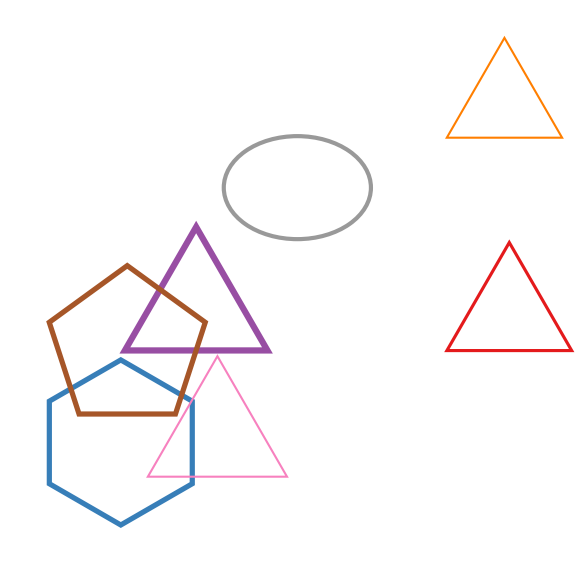[{"shape": "triangle", "thickness": 1.5, "radius": 0.62, "center": [0.882, 0.454]}, {"shape": "hexagon", "thickness": 2.5, "radius": 0.71, "center": [0.209, 0.233]}, {"shape": "triangle", "thickness": 3, "radius": 0.71, "center": [0.34, 0.464]}, {"shape": "triangle", "thickness": 1, "radius": 0.58, "center": [0.874, 0.818]}, {"shape": "pentagon", "thickness": 2.5, "radius": 0.71, "center": [0.22, 0.397]}, {"shape": "triangle", "thickness": 1, "radius": 0.7, "center": [0.377, 0.243]}, {"shape": "oval", "thickness": 2, "radius": 0.64, "center": [0.515, 0.674]}]